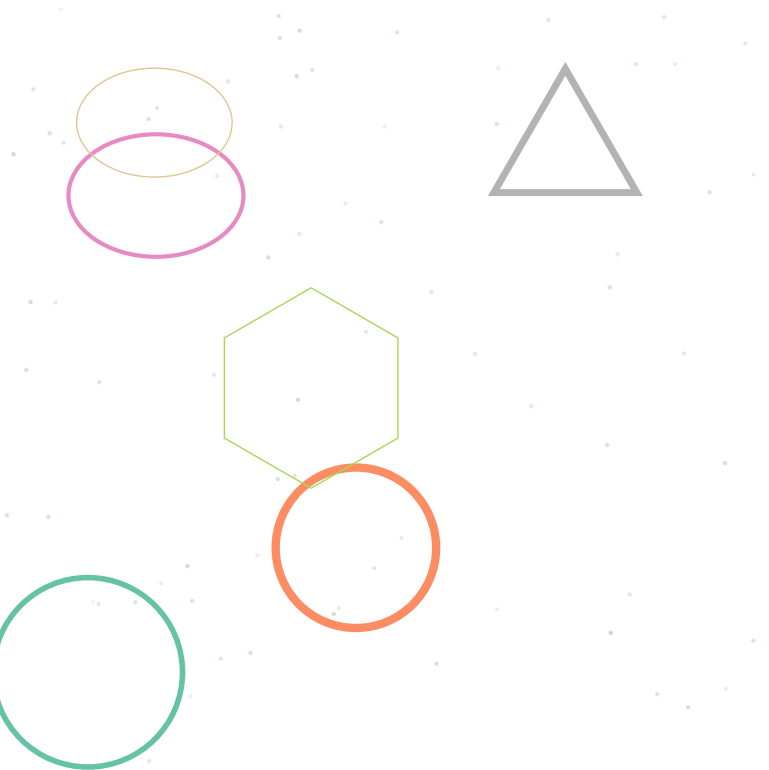[{"shape": "circle", "thickness": 2, "radius": 0.61, "center": [0.114, 0.127]}, {"shape": "circle", "thickness": 3, "radius": 0.52, "center": [0.462, 0.289]}, {"shape": "oval", "thickness": 1.5, "radius": 0.57, "center": [0.203, 0.746]}, {"shape": "hexagon", "thickness": 0.5, "radius": 0.65, "center": [0.404, 0.496]}, {"shape": "oval", "thickness": 0.5, "radius": 0.51, "center": [0.2, 0.841]}, {"shape": "triangle", "thickness": 2.5, "radius": 0.54, "center": [0.734, 0.803]}]